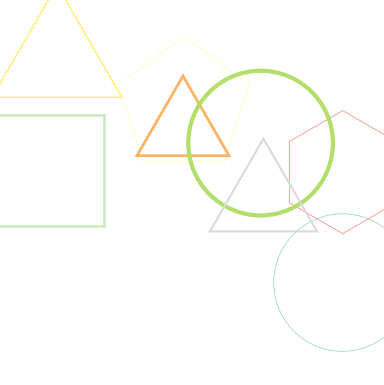[{"shape": "circle", "thickness": 0.5, "radius": 0.89, "center": [0.89, 0.266]}, {"shape": "pentagon", "thickness": 0.5, "radius": 0.89, "center": [0.478, 0.726]}, {"shape": "hexagon", "thickness": 0.5, "radius": 0.8, "center": [0.89, 0.553]}, {"shape": "triangle", "thickness": 2, "radius": 0.69, "center": [0.475, 0.665]}, {"shape": "circle", "thickness": 3, "radius": 0.94, "center": [0.677, 0.628]}, {"shape": "triangle", "thickness": 1.5, "radius": 0.8, "center": [0.684, 0.479]}, {"shape": "square", "thickness": 2, "radius": 0.73, "center": [0.125, 0.557]}, {"shape": "triangle", "thickness": 1, "radius": 0.97, "center": [0.148, 0.845]}]